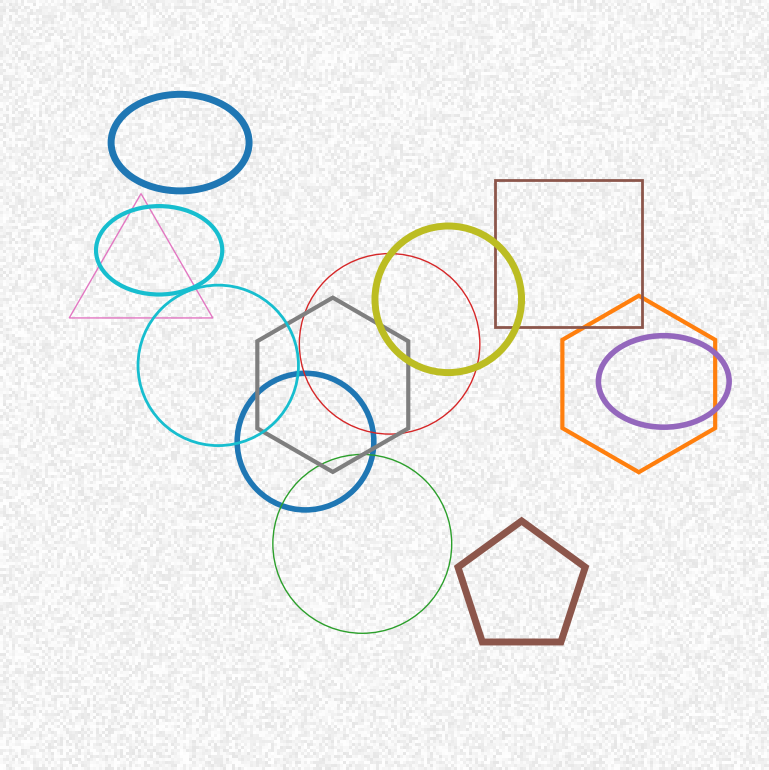[{"shape": "circle", "thickness": 2, "radius": 0.44, "center": [0.397, 0.426]}, {"shape": "oval", "thickness": 2.5, "radius": 0.45, "center": [0.234, 0.815]}, {"shape": "hexagon", "thickness": 1.5, "radius": 0.57, "center": [0.83, 0.501]}, {"shape": "circle", "thickness": 0.5, "radius": 0.58, "center": [0.47, 0.294]}, {"shape": "circle", "thickness": 0.5, "radius": 0.59, "center": [0.506, 0.553]}, {"shape": "oval", "thickness": 2, "radius": 0.42, "center": [0.862, 0.505]}, {"shape": "pentagon", "thickness": 2.5, "radius": 0.43, "center": [0.677, 0.237]}, {"shape": "square", "thickness": 1, "radius": 0.48, "center": [0.739, 0.671]}, {"shape": "triangle", "thickness": 0.5, "radius": 0.54, "center": [0.183, 0.641]}, {"shape": "hexagon", "thickness": 1.5, "radius": 0.57, "center": [0.432, 0.5]}, {"shape": "circle", "thickness": 2.5, "radius": 0.48, "center": [0.582, 0.611]}, {"shape": "circle", "thickness": 1, "radius": 0.52, "center": [0.283, 0.525]}, {"shape": "oval", "thickness": 1.5, "radius": 0.41, "center": [0.207, 0.675]}]